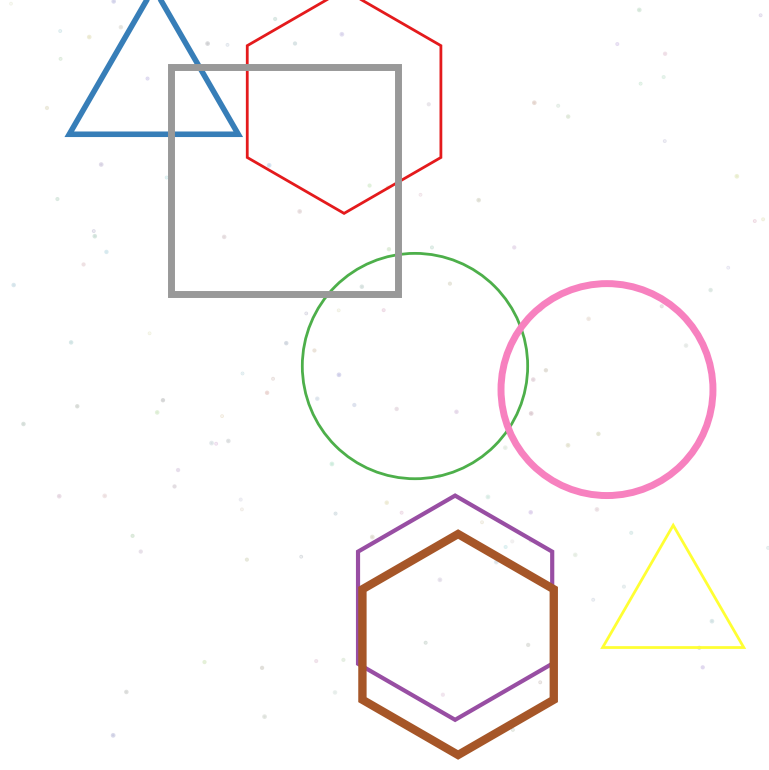[{"shape": "hexagon", "thickness": 1, "radius": 0.73, "center": [0.447, 0.868]}, {"shape": "triangle", "thickness": 2, "radius": 0.63, "center": [0.2, 0.889]}, {"shape": "circle", "thickness": 1, "radius": 0.73, "center": [0.539, 0.525]}, {"shape": "hexagon", "thickness": 1.5, "radius": 0.73, "center": [0.591, 0.211]}, {"shape": "triangle", "thickness": 1, "radius": 0.53, "center": [0.874, 0.212]}, {"shape": "hexagon", "thickness": 3, "radius": 0.72, "center": [0.595, 0.163]}, {"shape": "circle", "thickness": 2.5, "radius": 0.69, "center": [0.788, 0.494]}, {"shape": "square", "thickness": 2.5, "radius": 0.74, "center": [0.37, 0.766]}]